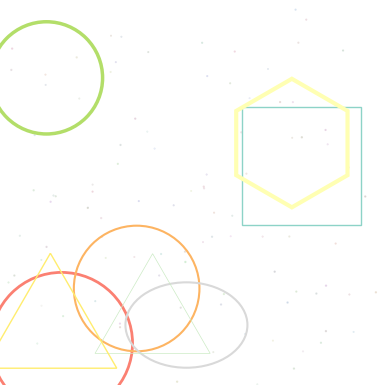[{"shape": "square", "thickness": 1, "radius": 0.77, "center": [0.783, 0.569]}, {"shape": "hexagon", "thickness": 3, "radius": 0.83, "center": [0.758, 0.628]}, {"shape": "circle", "thickness": 2, "radius": 0.92, "center": [0.16, 0.108]}, {"shape": "circle", "thickness": 1.5, "radius": 0.82, "center": [0.355, 0.251]}, {"shape": "circle", "thickness": 2.5, "radius": 0.73, "center": [0.121, 0.798]}, {"shape": "oval", "thickness": 1.5, "radius": 0.79, "center": [0.484, 0.156]}, {"shape": "triangle", "thickness": 0.5, "radius": 0.86, "center": [0.396, 0.168]}, {"shape": "triangle", "thickness": 1, "radius": 1.0, "center": [0.131, 0.143]}]